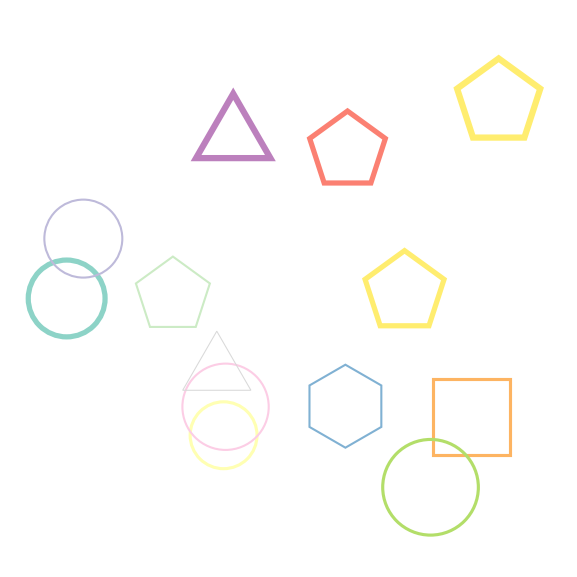[{"shape": "circle", "thickness": 2.5, "radius": 0.33, "center": [0.115, 0.482]}, {"shape": "circle", "thickness": 1.5, "radius": 0.29, "center": [0.387, 0.245]}, {"shape": "circle", "thickness": 1, "radius": 0.34, "center": [0.144, 0.586]}, {"shape": "pentagon", "thickness": 2.5, "radius": 0.34, "center": [0.602, 0.738]}, {"shape": "hexagon", "thickness": 1, "radius": 0.36, "center": [0.598, 0.296]}, {"shape": "square", "thickness": 1.5, "radius": 0.33, "center": [0.817, 0.277]}, {"shape": "circle", "thickness": 1.5, "radius": 0.41, "center": [0.746, 0.155]}, {"shape": "circle", "thickness": 1, "radius": 0.37, "center": [0.391, 0.295]}, {"shape": "triangle", "thickness": 0.5, "radius": 0.34, "center": [0.375, 0.357]}, {"shape": "triangle", "thickness": 3, "radius": 0.37, "center": [0.404, 0.763]}, {"shape": "pentagon", "thickness": 1, "radius": 0.34, "center": [0.299, 0.487]}, {"shape": "pentagon", "thickness": 3, "radius": 0.38, "center": [0.864, 0.822]}, {"shape": "pentagon", "thickness": 2.5, "radius": 0.36, "center": [0.701, 0.493]}]